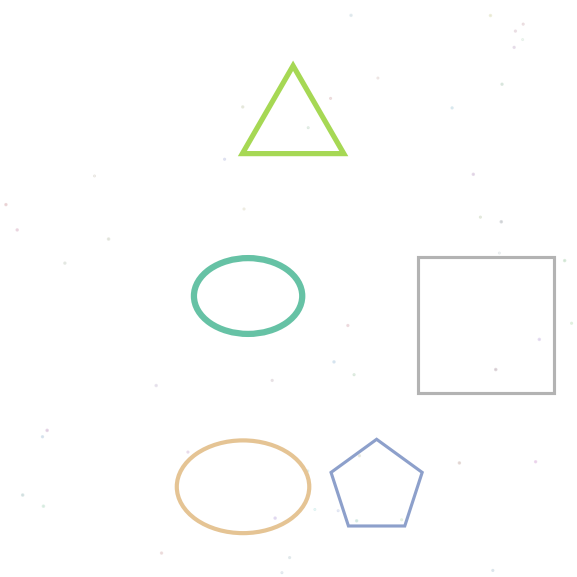[{"shape": "oval", "thickness": 3, "radius": 0.47, "center": [0.43, 0.487]}, {"shape": "pentagon", "thickness": 1.5, "radius": 0.41, "center": [0.652, 0.155]}, {"shape": "triangle", "thickness": 2.5, "radius": 0.51, "center": [0.507, 0.784]}, {"shape": "oval", "thickness": 2, "radius": 0.57, "center": [0.421, 0.156]}, {"shape": "square", "thickness": 1.5, "radius": 0.59, "center": [0.841, 0.436]}]